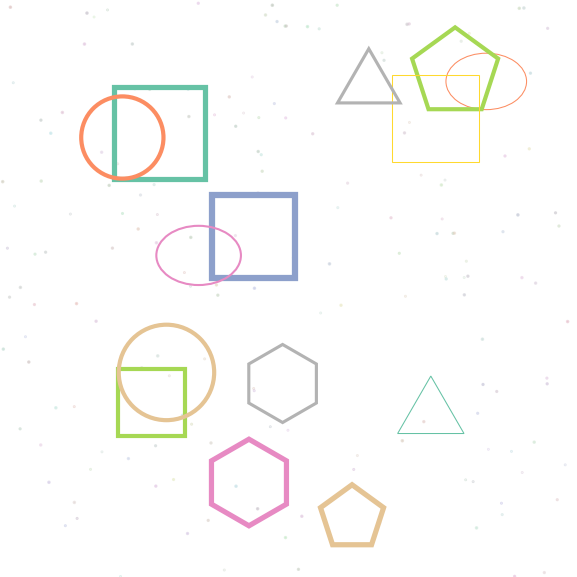[{"shape": "square", "thickness": 2.5, "radius": 0.4, "center": [0.276, 0.769]}, {"shape": "triangle", "thickness": 0.5, "radius": 0.33, "center": [0.746, 0.282]}, {"shape": "circle", "thickness": 2, "radius": 0.36, "center": [0.212, 0.761]}, {"shape": "oval", "thickness": 0.5, "radius": 0.35, "center": [0.842, 0.858]}, {"shape": "square", "thickness": 3, "radius": 0.36, "center": [0.438, 0.59]}, {"shape": "hexagon", "thickness": 2.5, "radius": 0.37, "center": [0.431, 0.164]}, {"shape": "oval", "thickness": 1, "radius": 0.37, "center": [0.344, 0.557]}, {"shape": "pentagon", "thickness": 2, "radius": 0.39, "center": [0.788, 0.873]}, {"shape": "square", "thickness": 2, "radius": 0.29, "center": [0.263, 0.303]}, {"shape": "square", "thickness": 0.5, "radius": 0.38, "center": [0.754, 0.794]}, {"shape": "pentagon", "thickness": 2.5, "radius": 0.29, "center": [0.61, 0.102]}, {"shape": "circle", "thickness": 2, "radius": 0.41, "center": [0.288, 0.354]}, {"shape": "triangle", "thickness": 1.5, "radius": 0.31, "center": [0.639, 0.852]}, {"shape": "hexagon", "thickness": 1.5, "radius": 0.34, "center": [0.489, 0.335]}]